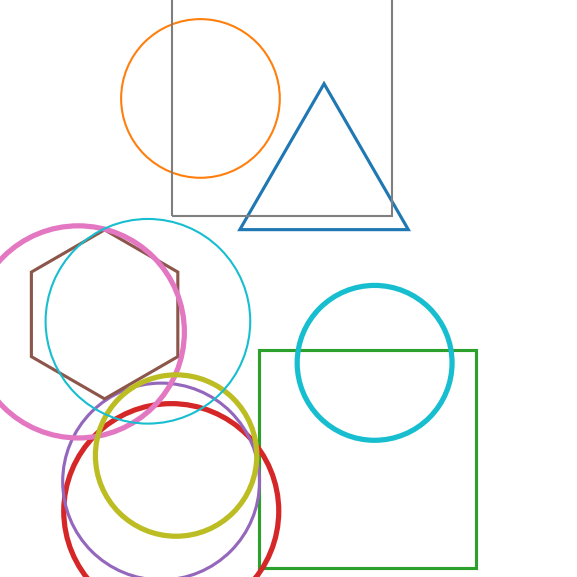[{"shape": "triangle", "thickness": 1.5, "radius": 0.84, "center": [0.561, 0.686]}, {"shape": "circle", "thickness": 1, "radius": 0.69, "center": [0.347, 0.829]}, {"shape": "square", "thickness": 1.5, "radius": 0.94, "center": [0.637, 0.205]}, {"shape": "circle", "thickness": 2.5, "radius": 0.93, "center": [0.297, 0.114]}, {"shape": "circle", "thickness": 1.5, "radius": 0.85, "center": [0.279, 0.165]}, {"shape": "hexagon", "thickness": 1.5, "radius": 0.73, "center": [0.181, 0.455]}, {"shape": "circle", "thickness": 2.5, "radius": 0.92, "center": [0.136, 0.424]}, {"shape": "square", "thickness": 1, "radius": 0.95, "center": [0.488, 0.815]}, {"shape": "circle", "thickness": 2.5, "radius": 0.7, "center": [0.305, 0.21]}, {"shape": "circle", "thickness": 2.5, "radius": 0.67, "center": [0.649, 0.371]}, {"shape": "circle", "thickness": 1, "radius": 0.89, "center": [0.256, 0.443]}]